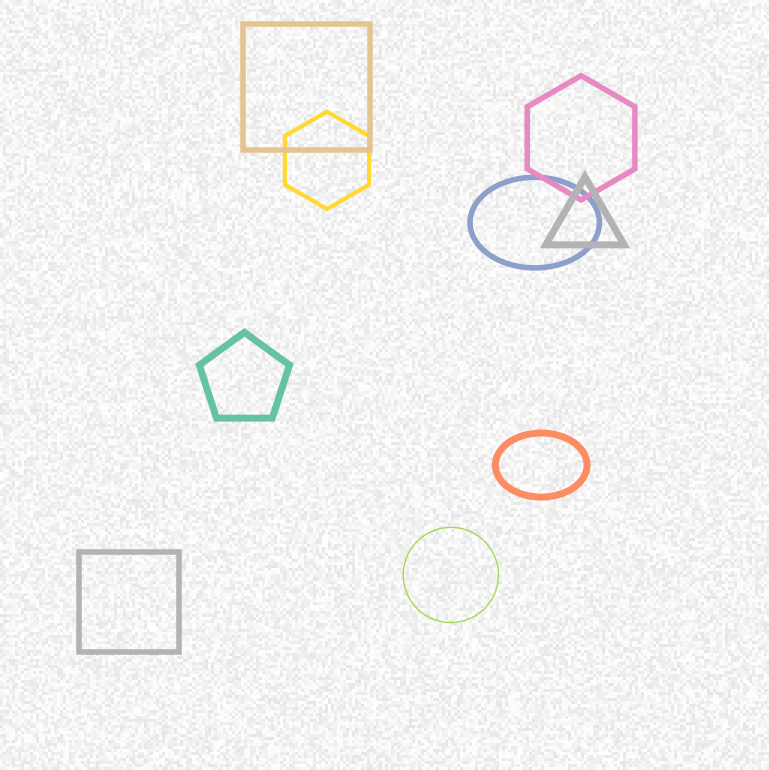[{"shape": "pentagon", "thickness": 2.5, "radius": 0.31, "center": [0.317, 0.507]}, {"shape": "oval", "thickness": 2.5, "radius": 0.3, "center": [0.703, 0.396]}, {"shape": "oval", "thickness": 2, "radius": 0.42, "center": [0.694, 0.711]}, {"shape": "hexagon", "thickness": 2, "radius": 0.4, "center": [0.755, 0.821]}, {"shape": "circle", "thickness": 0.5, "radius": 0.31, "center": [0.586, 0.253]}, {"shape": "hexagon", "thickness": 1.5, "radius": 0.32, "center": [0.425, 0.792]}, {"shape": "square", "thickness": 2, "radius": 0.41, "center": [0.398, 0.887]}, {"shape": "square", "thickness": 2, "radius": 0.32, "center": [0.167, 0.219]}, {"shape": "triangle", "thickness": 2.5, "radius": 0.29, "center": [0.76, 0.711]}]